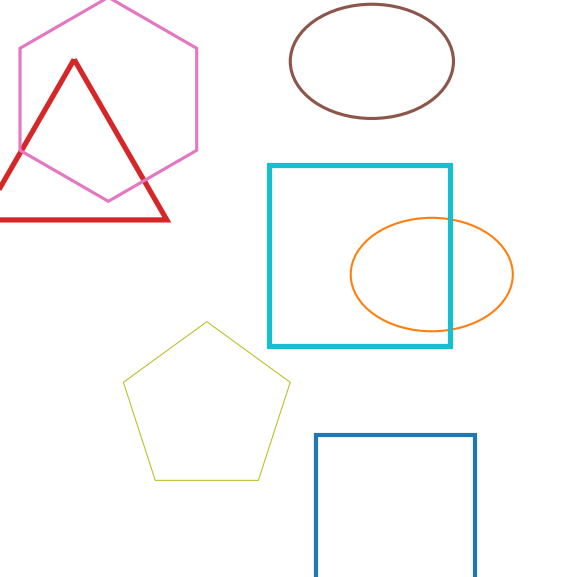[{"shape": "square", "thickness": 2, "radius": 0.69, "center": [0.685, 0.108]}, {"shape": "oval", "thickness": 1, "radius": 0.7, "center": [0.748, 0.524]}, {"shape": "triangle", "thickness": 2.5, "radius": 0.93, "center": [0.128, 0.711]}, {"shape": "oval", "thickness": 1.5, "radius": 0.71, "center": [0.644, 0.893]}, {"shape": "hexagon", "thickness": 1.5, "radius": 0.88, "center": [0.188, 0.827]}, {"shape": "pentagon", "thickness": 0.5, "radius": 0.76, "center": [0.358, 0.29]}, {"shape": "square", "thickness": 2.5, "radius": 0.78, "center": [0.623, 0.556]}]